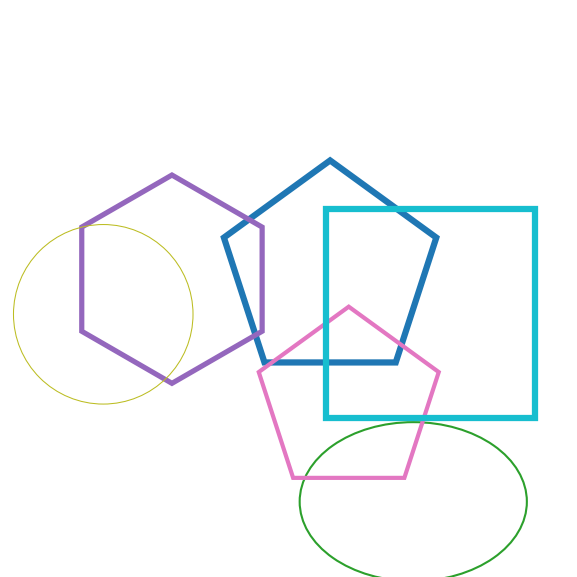[{"shape": "pentagon", "thickness": 3, "radius": 0.97, "center": [0.572, 0.528]}, {"shape": "oval", "thickness": 1, "radius": 0.98, "center": [0.716, 0.13]}, {"shape": "hexagon", "thickness": 2.5, "radius": 0.9, "center": [0.298, 0.516]}, {"shape": "pentagon", "thickness": 2, "radius": 0.82, "center": [0.604, 0.304]}, {"shape": "circle", "thickness": 0.5, "radius": 0.78, "center": [0.179, 0.455]}, {"shape": "square", "thickness": 3, "radius": 0.9, "center": [0.746, 0.457]}]